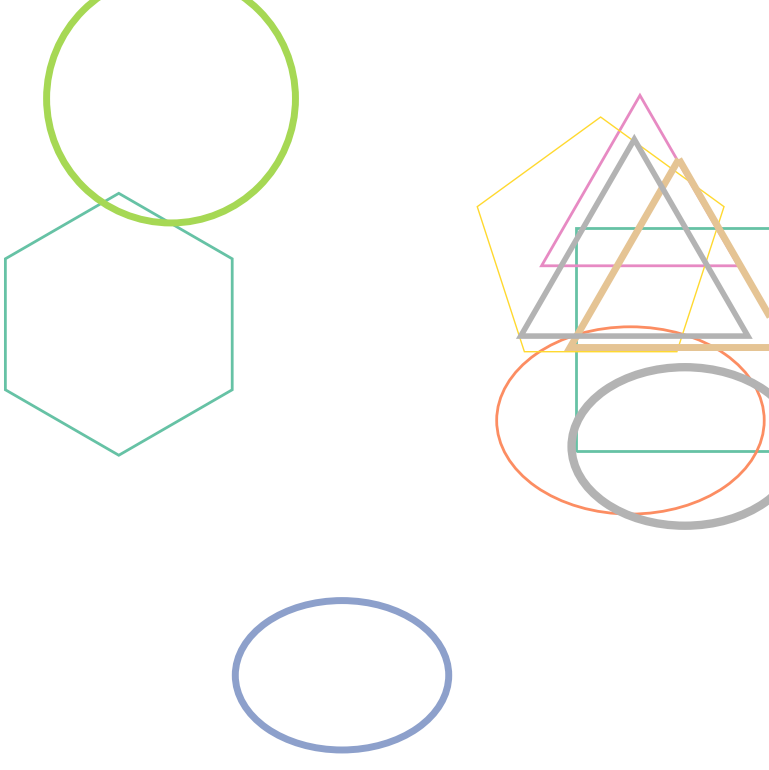[{"shape": "hexagon", "thickness": 1, "radius": 0.85, "center": [0.154, 0.579]}, {"shape": "square", "thickness": 1, "radius": 0.72, "center": [0.893, 0.559]}, {"shape": "oval", "thickness": 1, "radius": 0.87, "center": [0.819, 0.454]}, {"shape": "oval", "thickness": 2.5, "radius": 0.69, "center": [0.444, 0.123]}, {"shape": "triangle", "thickness": 1, "radius": 0.74, "center": [0.831, 0.729]}, {"shape": "circle", "thickness": 2.5, "radius": 0.81, "center": [0.222, 0.872]}, {"shape": "pentagon", "thickness": 0.5, "radius": 0.84, "center": [0.78, 0.68]}, {"shape": "triangle", "thickness": 2.5, "radius": 0.82, "center": [0.882, 0.63]}, {"shape": "triangle", "thickness": 2, "radius": 0.85, "center": [0.824, 0.649]}, {"shape": "oval", "thickness": 3, "radius": 0.74, "center": [0.889, 0.42]}]